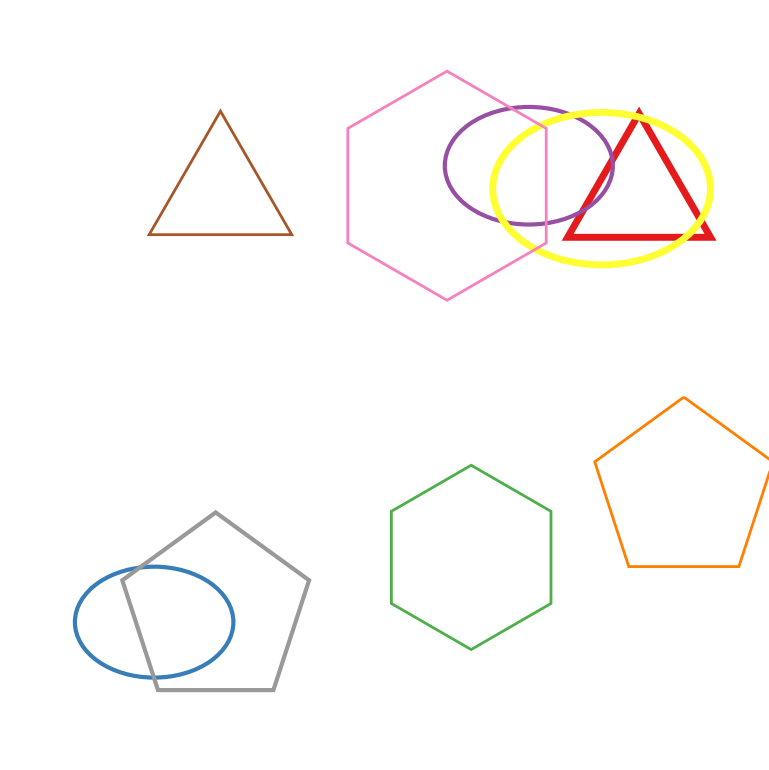[{"shape": "triangle", "thickness": 2.5, "radius": 0.54, "center": [0.83, 0.745]}, {"shape": "oval", "thickness": 1.5, "radius": 0.51, "center": [0.2, 0.192]}, {"shape": "hexagon", "thickness": 1, "radius": 0.6, "center": [0.612, 0.276]}, {"shape": "oval", "thickness": 1.5, "radius": 0.55, "center": [0.687, 0.785]}, {"shape": "pentagon", "thickness": 1, "radius": 0.61, "center": [0.888, 0.363]}, {"shape": "oval", "thickness": 2.5, "radius": 0.71, "center": [0.781, 0.755]}, {"shape": "triangle", "thickness": 1, "radius": 0.53, "center": [0.286, 0.749]}, {"shape": "hexagon", "thickness": 1, "radius": 0.74, "center": [0.581, 0.759]}, {"shape": "pentagon", "thickness": 1.5, "radius": 0.64, "center": [0.28, 0.207]}]